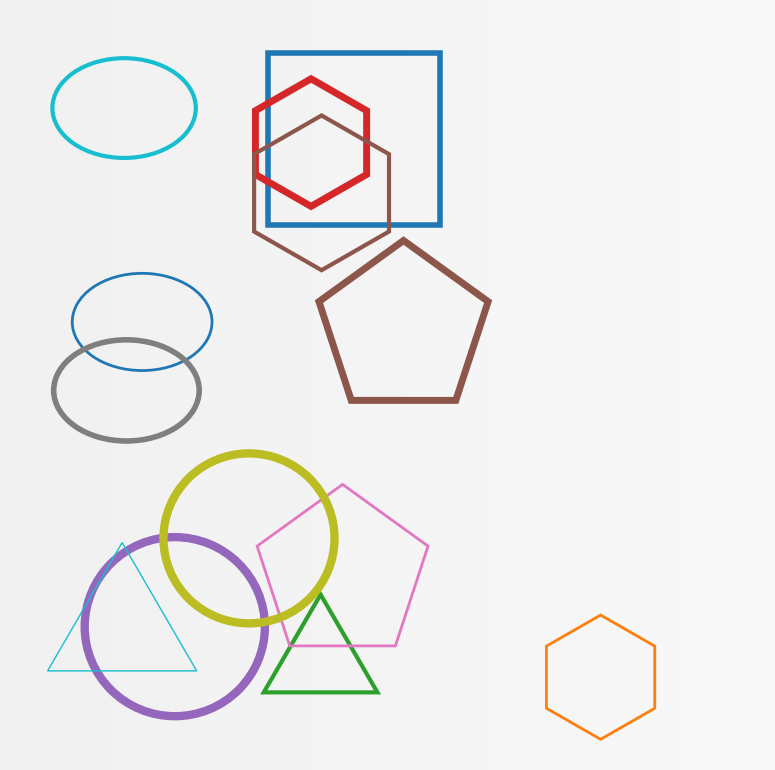[{"shape": "square", "thickness": 2, "radius": 0.56, "center": [0.457, 0.819]}, {"shape": "oval", "thickness": 1, "radius": 0.45, "center": [0.183, 0.582]}, {"shape": "hexagon", "thickness": 1, "radius": 0.4, "center": [0.775, 0.121]}, {"shape": "triangle", "thickness": 1.5, "radius": 0.42, "center": [0.414, 0.143]}, {"shape": "hexagon", "thickness": 2.5, "radius": 0.41, "center": [0.401, 0.815]}, {"shape": "circle", "thickness": 3, "radius": 0.58, "center": [0.226, 0.186]}, {"shape": "pentagon", "thickness": 2.5, "radius": 0.57, "center": [0.521, 0.573]}, {"shape": "hexagon", "thickness": 1.5, "radius": 0.5, "center": [0.415, 0.75]}, {"shape": "pentagon", "thickness": 1, "radius": 0.58, "center": [0.442, 0.255]}, {"shape": "oval", "thickness": 2, "radius": 0.47, "center": [0.163, 0.493]}, {"shape": "circle", "thickness": 3, "radius": 0.55, "center": [0.321, 0.301]}, {"shape": "triangle", "thickness": 0.5, "radius": 0.56, "center": [0.158, 0.184]}, {"shape": "oval", "thickness": 1.5, "radius": 0.46, "center": [0.16, 0.86]}]